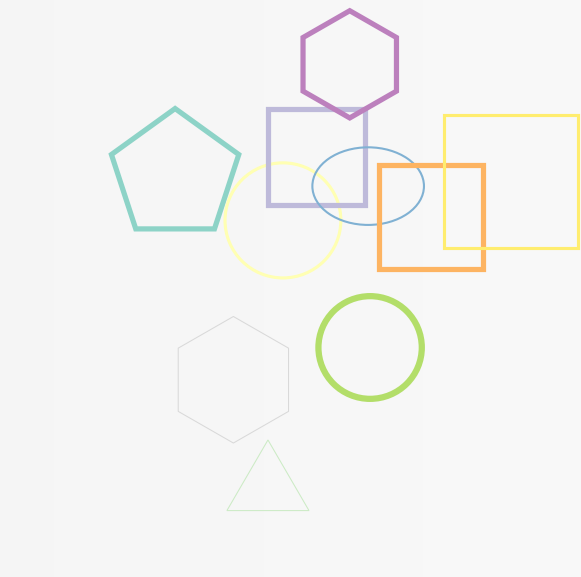[{"shape": "pentagon", "thickness": 2.5, "radius": 0.58, "center": [0.301, 0.696]}, {"shape": "circle", "thickness": 1.5, "radius": 0.5, "center": [0.487, 0.617]}, {"shape": "square", "thickness": 2.5, "radius": 0.42, "center": [0.544, 0.727]}, {"shape": "oval", "thickness": 1, "radius": 0.48, "center": [0.633, 0.677]}, {"shape": "square", "thickness": 2.5, "radius": 0.45, "center": [0.741, 0.624]}, {"shape": "circle", "thickness": 3, "radius": 0.44, "center": [0.637, 0.397]}, {"shape": "hexagon", "thickness": 0.5, "radius": 0.55, "center": [0.402, 0.342]}, {"shape": "hexagon", "thickness": 2.5, "radius": 0.46, "center": [0.602, 0.888]}, {"shape": "triangle", "thickness": 0.5, "radius": 0.41, "center": [0.461, 0.156]}, {"shape": "square", "thickness": 1.5, "radius": 0.57, "center": [0.88, 0.685]}]